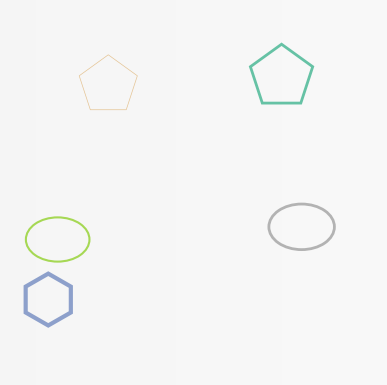[{"shape": "pentagon", "thickness": 2, "radius": 0.42, "center": [0.727, 0.801]}, {"shape": "hexagon", "thickness": 3, "radius": 0.34, "center": [0.125, 0.222]}, {"shape": "oval", "thickness": 1.5, "radius": 0.41, "center": [0.149, 0.378]}, {"shape": "pentagon", "thickness": 0.5, "radius": 0.39, "center": [0.279, 0.779]}, {"shape": "oval", "thickness": 2, "radius": 0.42, "center": [0.778, 0.411]}]